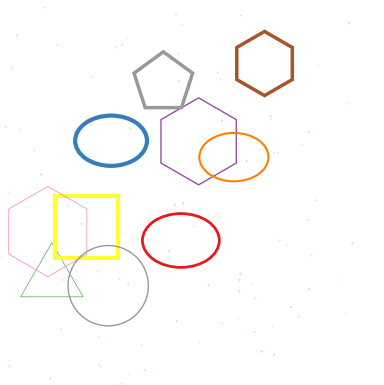[{"shape": "oval", "thickness": 2, "radius": 0.5, "center": [0.47, 0.375]}, {"shape": "oval", "thickness": 3, "radius": 0.47, "center": [0.288, 0.634]}, {"shape": "triangle", "thickness": 0.5, "radius": 0.47, "center": [0.135, 0.276]}, {"shape": "hexagon", "thickness": 1, "radius": 0.56, "center": [0.516, 0.633]}, {"shape": "oval", "thickness": 1.5, "radius": 0.45, "center": [0.608, 0.592]}, {"shape": "square", "thickness": 3, "radius": 0.41, "center": [0.226, 0.411]}, {"shape": "hexagon", "thickness": 2.5, "radius": 0.42, "center": [0.687, 0.835]}, {"shape": "hexagon", "thickness": 0.5, "radius": 0.59, "center": [0.124, 0.399]}, {"shape": "circle", "thickness": 1, "radius": 0.52, "center": [0.281, 0.258]}, {"shape": "pentagon", "thickness": 2.5, "radius": 0.4, "center": [0.424, 0.785]}]